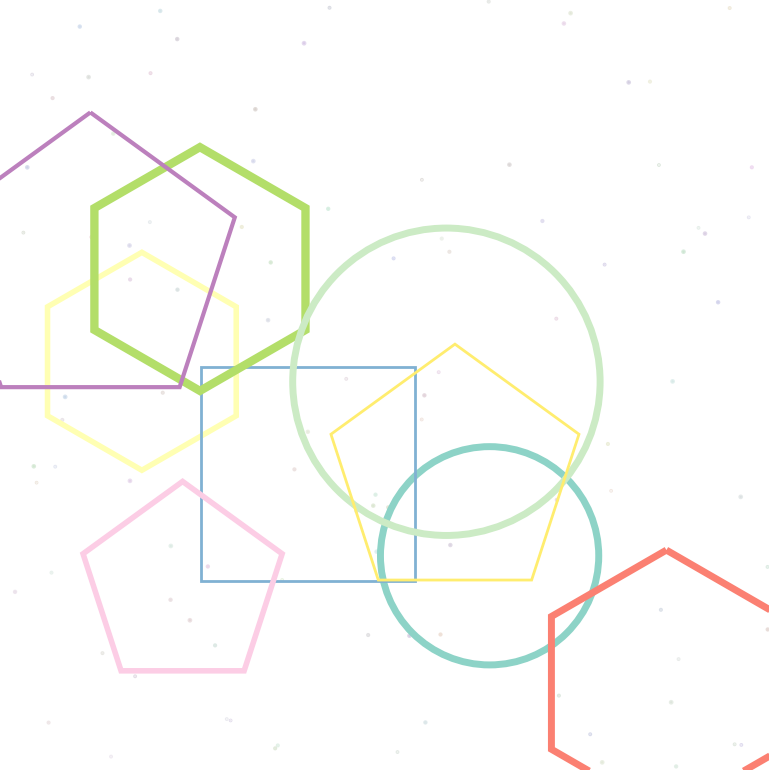[{"shape": "circle", "thickness": 2.5, "radius": 0.71, "center": [0.636, 0.278]}, {"shape": "hexagon", "thickness": 2, "radius": 0.71, "center": [0.184, 0.531]}, {"shape": "hexagon", "thickness": 2.5, "radius": 0.86, "center": [0.865, 0.113]}, {"shape": "square", "thickness": 1, "radius": 0.7, "center": [0.4, 0.385]}, {"shape": "hexagon", "thickness": 3, "radius": 0.79, "center": [0.26, 0.651]}, {"shape": "pentagon", "thickness": 2, "radius": 0.68, "center": [0.237, 0.239]}, {"shape": "pentagon", "thickness": 1.5, "radius": 0.99, "center": [0.117, 0.657]}, {"shape": "circle", "thickness": 2.5, "radius": 1.0, "center": [0.58, 0.504]}, {"shape": "pentagon", "thickness": 1, "radius": 0.85, "center": [0.591, 0.384]}]